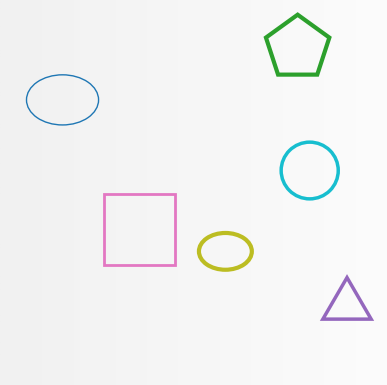[{"shape": "oval", "thickness": 1, "radius": 0.47, "center": [0.161, 0.741]}, {"shape": "pentagon", "thickness": 3, "radius": 0.43, "center": [0.768, 0.876]}, {"shape": "triangle", "thickness": 2.5, "radius": 0.36, "center": [0.896, 0.207]}, {"shape": "square", "thickness": 2, "radius": 0.46, "center": [0.36, 0.403]}, {"shape": "oval", "thickness": 3, "radius": 0.34, "center": [0.582, 0.347]}, {"shape": "circle", "thickness": 2.5, "radius": 0.37, "center": [0.799, 0.557]}]